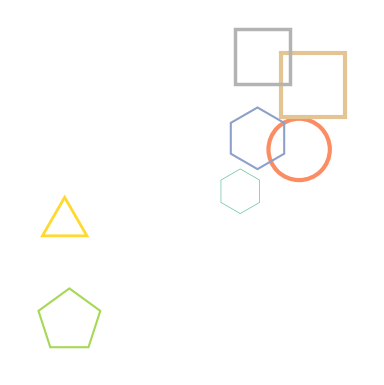[{"shape": "hexagon", "thickness": 0.5, "radius": 0.29, "center": [0.624, 0.503]}, {"shape": "circle", "thickness": 3, "radius": 0.4, "center": [0.777, 0.612]}, {"shape": "hexagon", "thickness": 1.5, "radius": 0.4, "center": [0.669, 0.641]}, {"shape": "pentagon", "thickness": 1.5, "radius": 0.42, "center": [0.18, 0.166]}, {"shape": "triangle", "thickness": 2, "radius": 0.33, "center": [0.168, 0.421]}, {"shape": "square", "thickness": 3, "radius": 0.42, "center": [0.812, 0.779]}, {"shape": "square", "thickness": 2.5, "radius": 0.36, "center": [0.683, 0.852]}]